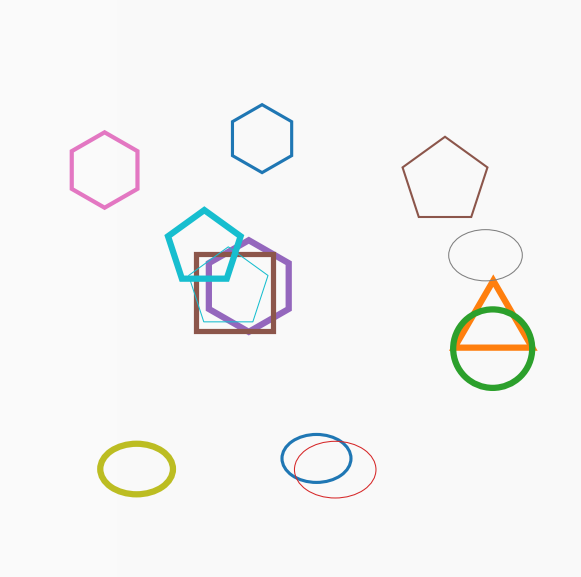[{"shape": "oval", "thickness": 1.5, "radius": 0.3, "center": [0.544, 0.205]}, {"shape": "hexagon", "thickness": 1.5, "radius": 0.29, "center": [0.451, 0.759]}, {"shape": "triangle", "thickness": 3, "radius": 0.39, "center": [0.849, 0.436]}, {"shape": "circle", "thickness": 3, "radius": 0.34, "center": [0.848, 0.395]}, {"shape": "oval", "thickness": 0.5, "radius": 0.35, "center": [0.577, 0.186]}, {"shape": "hexagon", "thickness": 3, "radius": 0.4, "center": [0.428, 0.504]}, {"shape": "pentagon", "thickness": 1, "radius": 0.38, "center": [0.766, 0.686]}, {"shape": "square", "thickness": 2.5, "radius": 0.33, "center": [0.404, 0.493]}, {"shape": "hexagon", "thickness": 2, "radius": 0.33, "center": [0.18, 0.705]}, {"shape": "oval", "thickness": 0.5, "radius": 0.32, "center": [0.835, 0.557]}, {"shape": "oval", "thickness": 3, "radius": 0.31, "center": [0.235, 0.187]}, {"shape": "pentagon", "thickness": 3, "radius": 0.33, "center": [0.352, 0.57]}, {"shape": "pentagon", "thickness": 0.5, "radius": 0.36, "center": [0.393, 0.5]}]